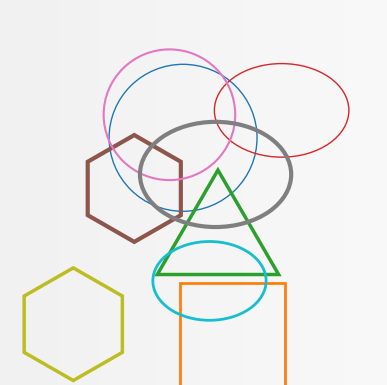[{"shape": "circle", "thickness": 1, "radius": 0.95, "center": [0.472, 0.642]}, {"shape": "square", "thickness": 2, "radius": 0.67, "center": [0.6, 0.132]}, {"shape": "triangle", "thickness": 2.5, "radius": 0.9, "center": [0.562, 0.377]}, {"shape": "oval", "thickness": 1, "radius": 0.87, "center": [0.727, 0.713]}, {"shape": "hexagon", "thickness": 3, "radius": 0.69, "center": [0.347, 0.51]}, {"shape": "circle", "thickness": 1.5, "radius": 0.85, "center": [0.437, 0.702]}, {"shape": "oval", "thickness": 3, "radius": 0.98, "center": [0.556, 0.547]}, {"shape": "hexagon", "thickness": 2.5, "radius": 0.73, "center": [0.189, 0.158]}, {"shape": "oval", "thickness": 2, "radius": 0.73, "center": [0.541, 0.27]}]